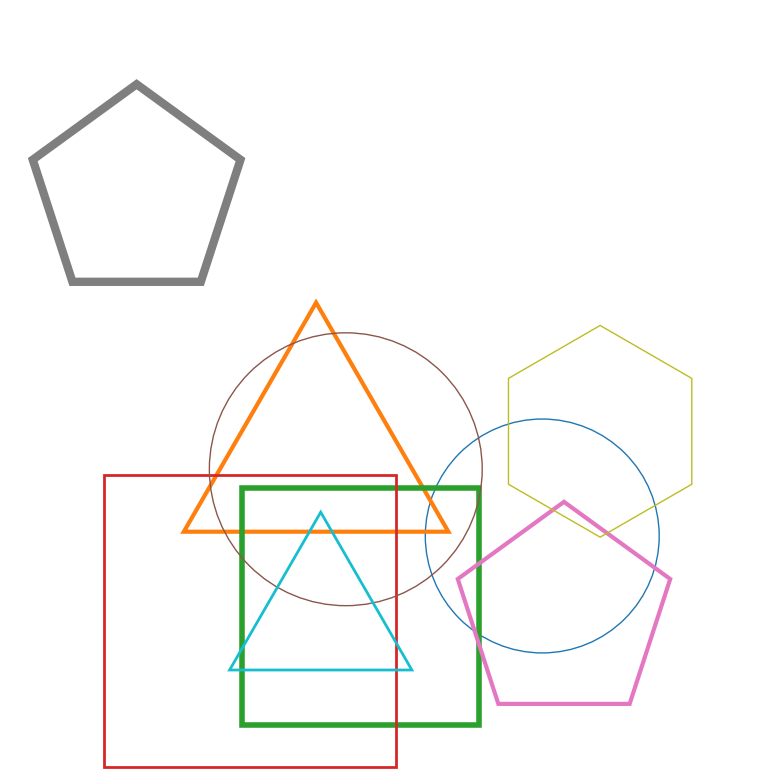[{"shape": "circle", "thickness": 0.5, "radius": 0.76, "center": [0.704, 0.304]}, {"shape": "triangle", "thickness": 1.5, "radius": 0.99, "center": [0.411, 0.409]}, {"shape": "square", "thickness": 2, "radius": 0.77, "center": [0.468, 0.212]}, {"shape": "square", "thickness": 1, "radius": 0.95, "center": [0.325, 0.194]}, {"shape": "circle", "thickness": 0.5, "radius": 0.89, "center": [0.449, 0.391]}, {"shape": "pentagon", "thickness": 1.5, "radius": 0.73, "center": [0.732, 0.203]}, {"shape": "pentagon", "thickness": 3, "radius": 0.71, "center": [0.177, 0.749]}, {"shape": "hexagon", "thickness": 0.5, "radius": 0.69, "center": [0.779, 0.44]}, {"shape": "triangle", "thickness": 1, "radius": 0.68, "center": [0.417, 0.198]}]